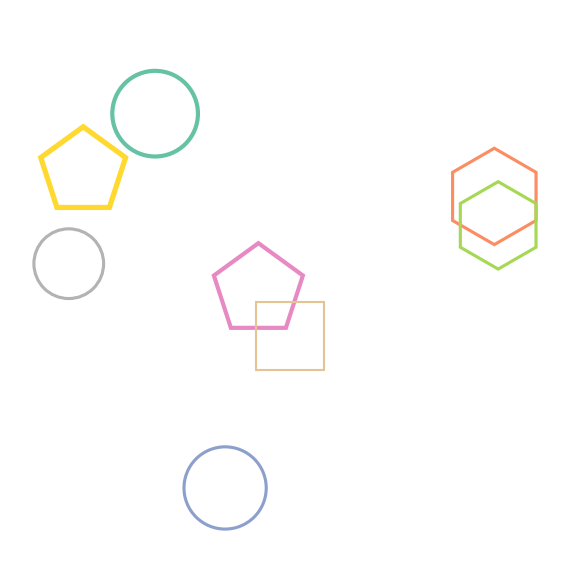[{"shape": "circle", "thickness": 2, "radius": 0.37, "center": [0.269, 0.802]}, {"shape": "hexagon", "thickness": 1.5, "radius": 0.42, "center": [0.856, 0.659]}, {"shape": "circle", "thickness": 1.5, "radius": 0.36, "center": [0.39, 0.154]}, {"shape": "pentagon", "thickness": 2, "radius": 0.41, "center": [0.447, 0.497]}, {"shape": "hexagon", "thickness": 1.5, "radius": 0.38, "center": [0.863, 0.609]}, {"shape": "pentagon", "thickness": 2.5, "radius": 0.39, "center": [0.144, 0.702]}, {"shape": "square", "thickness": 1, "radius": 0.29, "center": [0.502, 0.417]}, {"shape": "circle", "thickness": 1.5, "radius": 0.3, "center": [0.119, 0.543]}]